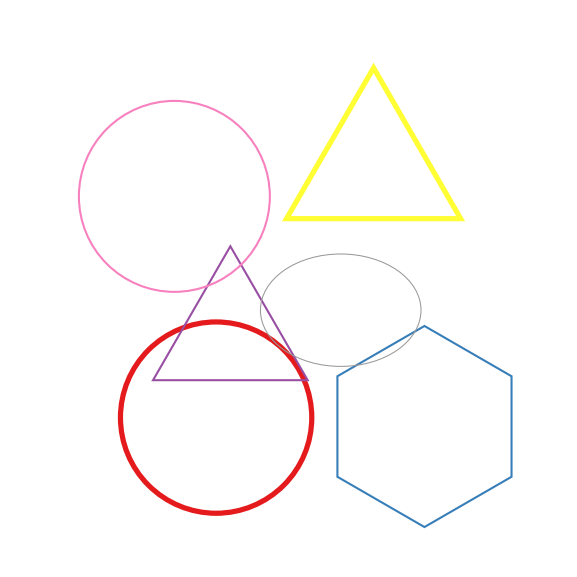[{"shape": "circle", "thickness": 2.5, "radius": 0.83, "center": [0.374, 0.276]}, {"shape": "hexagon", "thickness": 1, "radius": 0.87, "center": [0.735, 0.261]}, {"shape": "triangle", "thickness": 1, "radius": 0.77, "center": [0.399, 0.418]}, {"shape": "triangle", "thickness": 2.5, "radius": 0.87, "center": [0.647, 0.708]}, {"shape": "circle", "thickness": 1, "radius": 0.83, "center": [0.302, 0.659]}, {"shape": "oval", "thickness": 0.5, "radius": 0.7, "center": [0.59, 0.462]}]